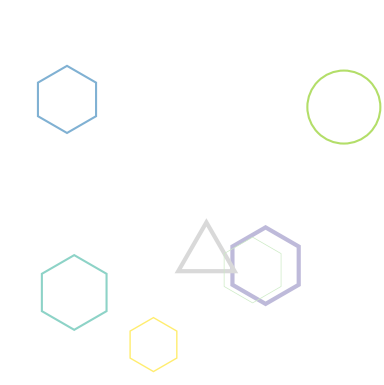[{"shape": "hexagon", "thickness": 1.5, "radius": 0.48, "center": [0.193, 0.24]}, {"shape": "hexagon", "thickness": 3, "radius": 0.5, "center": [0.69, 0.31]}, {"shape": "hexagon", "thickness": 1.5, "radius": 0.44, "center": [0.174, 0.742]}, {"shape": "circle", "thickness": 1.5, "radius": 0.47, "center": [0.893, 0.722]}, {"shape": "triangle", "thickness": 3, "radius": 0.42, "center": [0.536, 0.338]}, {"shape": "hexagon", "thickness": 0.5, "radius": 0.43, "center": [0.656, 0.299]}, {"shape": "hexagon", "thickness": 1, "radius": 0.35, "center": [0.399, 0.105]}]